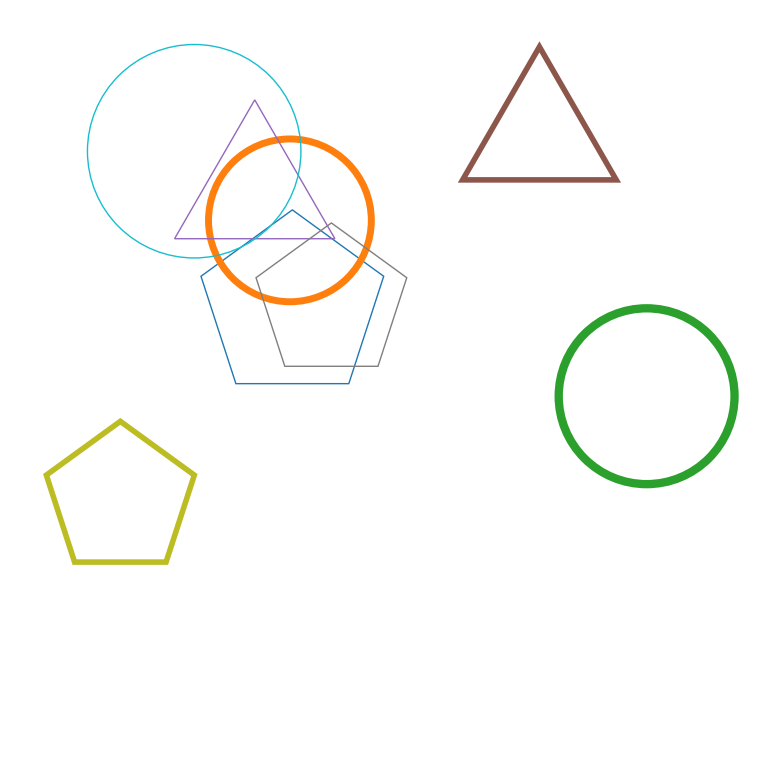[{"shape": "pentagon", "thickness": 0.5, "radius": 0.62, "center": [0.38, 0.603]}, {"shape": "circle", "thickness": 2.5, "radius": 0.53, "center": [0.377, 0.714]}, {"shape": "circle", "thickness": 3, "radius": 0.57, "center": [0.84, 0.485]}, {"shape": "triangle", "thickness": 0.5, "radius": 0.6, "center": [0.331, 0.75]}, {"shape": "triangle", "thickness": 2, "radius": 0.58, "center": [0.701, 0.824]}, {"shape": "pentagon", "thickness": 0.5, "radius": 0.51, "center": [0.43, 0.608]}, {"shape": "pentagon", "thickness": 2, "radius": 0.51, "center": [0.156, 0.352]}, {"shape": "circle", "thickness": 0.5, "radius": 0.69, "center": [0.252, 0.804]}]